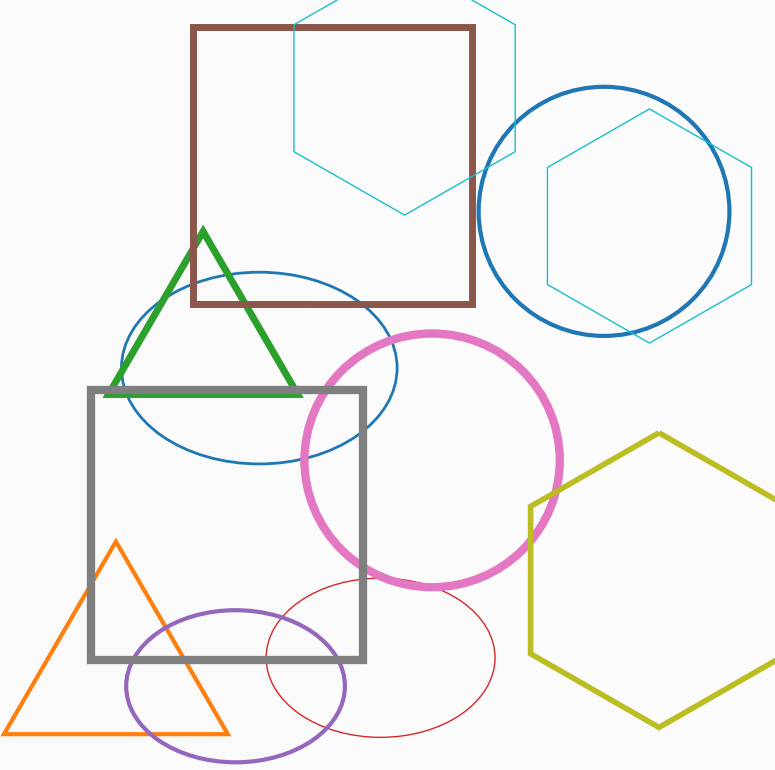[{"shape": "circle", "thickness": 1.5, "radius": 0.81, "center": [0.779, 0.726]}, {"shape": "oval", "thickness": 1, "radius": 0.89, "center": [0.335, 0.522]}, {"shape": "triangle", "thickness": 1.5, "radius": 0.83, "center": [0.15, 0.13]}, {"shape": "triangle", "thickness": 2.5, "radius": 0.71, "center": [0.262, 0.558]}, {"shape": "oval", "thickness": 0.5, "radius": 0.74, "center": [0.491, 0.146]}, {"shape": "oval", "thickness": 1.5, "radius": 0.71, "center": [0.304, 0.109]}, {"shape": "square", "thickness": 2.5, "radius": 0.9, "center": [0.429, 0.785]}, {"shape": "circle", "thickness": 3, "radius": 0.82, "center": [0.558, 0.402]}, {"shape": "square", "thickness": 3, "radius": 0.88, "center": [0.293, 0.318]}, {"shape": "hexagon", "thickness": 2, "radius": 0.96, "center": [0.85, 0.247]}, {"shape": "hexagon", "thickness": 0.5, "radius": 0.82, "center": [0.522, 0.885]}, {"shape": "hexagon", "thickness": 0.5, "radius": 0.76, "center": [0.838, 0.706]}]